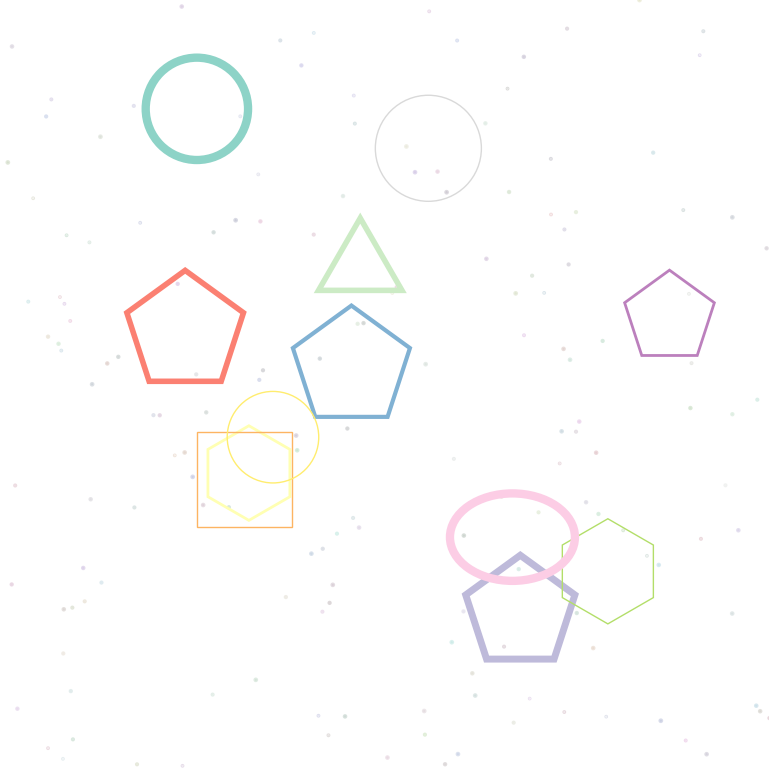[{"shape": "circle", "thickness": 3, "radius": 0.33, "center": [0.256, 0.859]}, {"shape": "hexagon", "thickness": 1, "radius": 0.31, "center": [0.323, 0.386]}, {"shape": "pentagon", "thickness": 2.5, "radius": 0.37, "center": [0.676, 0.204]}, {"shape": "pentagon", "thickness": 2, "radius": 0.4, "center": [0.24, 0.569]}, {"shape": "pentagon", "thickness": 1.5, "radius": 0.4, "center": [0.456, 0.523]}, {"shape": "square", "thickness": 0.5, "radius": 0.31, "center": [0.318, 0.377]}, {"shape": "hexagon", "thickness": 0.5, "radius": 0.34, "center": [0.789, 0.258]}, {"shape": "oval", "thickness": 3, "radius": 0.41, "center": [0.666, 0.302]}, {"shape": "circle", "thickness": 0.5, "radius": 0.34, "center": [0.556, 0.807]}, {"shape": "pentagon", "thickness": 1, "radius": 0.31, "center": [0.869, 0.588]}, {"shape": "triangle", "thickness": 2, "radius": 0.31, "center": [0.468, 0.654]}, {"shape": "circle", "thickness": 0.5, "radius": 0.3, "center": [0.355, 0.432]}]